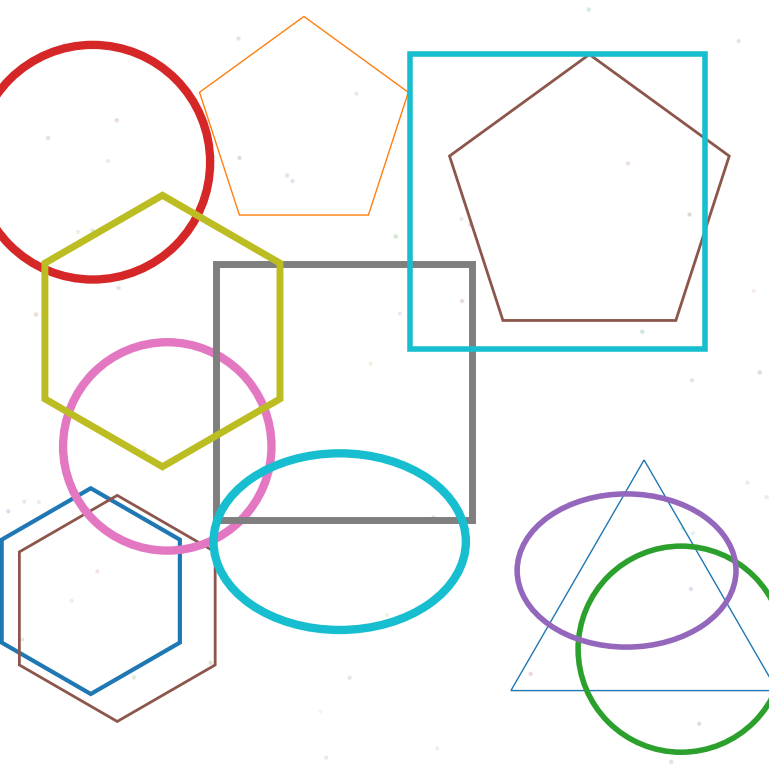[{"shape": "hexagon", "thickness": 1.5, "radius": 0.67, "center": [0.118, 0.232]}, {"shape": "triangle", "thickness": 0.5, "radius": 1.0, "center": [0.836, 0.203]}, {"shape": "pentagon", "thickness": 0.5, "radius": 0.71, "center": [0.395, 0.836]}, {"shape": "circle", "thickness": 2, "radius": 0.67, "center": [0.885, 0.157]}, {"shape": "circle", "thickness": 3, "radius": 0.76, "center": [0.121, 0.789]}, {"shape": "oval", "thickness": 2, "radius": 0.71, "center": [0.814, 0.259]}, {"shape": "pentagon", "thickness": 1, "radius": 0.95, "center": [0.765, 0.738]}, {"shape": "hexagon", "thickness": 1, "radius": 0.73, "center": [0.152, 0.21]}, {"shape": "circle", "thickness": 3, "radius": 0.68, "center": [0.217, 0.42]}, {"shape": "square", "thickness": 2.5, "radius": 0.83, "center": [0.447, 0.491]}, {"shape": "hexagon", "thickness": 2.5, "radius": 0.88, "center": [0.211, 0.57]}, {"shape": "oval", "thickness": 3, "radius": 0.82, "center": [0.441, 0.297]}, {"shape": "square", "thickness": 2, "radius": 0.96, "center": [0.724, 0.739]}]